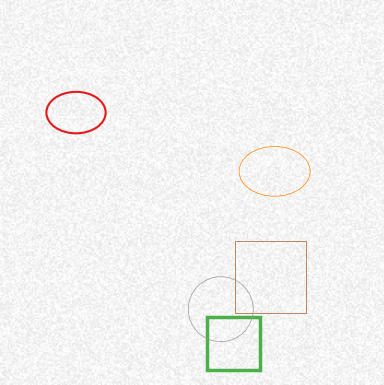[{"shape": "oval", "thickness": 1.5, "radius": 0.38, "center": [0.197, 0.708]}, {"shape": "square", "thickness": 2.5, "radius": 0.35, "center": [0.607, 0.107]}, {"shape": "oval", "thickness": 0.5, "radius": 0.46, "center": [0.713, 0.555]}, {"shape": "square", "thickness": 0.5, "radius": 0.46, "center": [0.702, 0.281]}, {"shape": "circle", "thickness": 0.5, "radius": 0.42, "center": [0.573, 0.197]}]